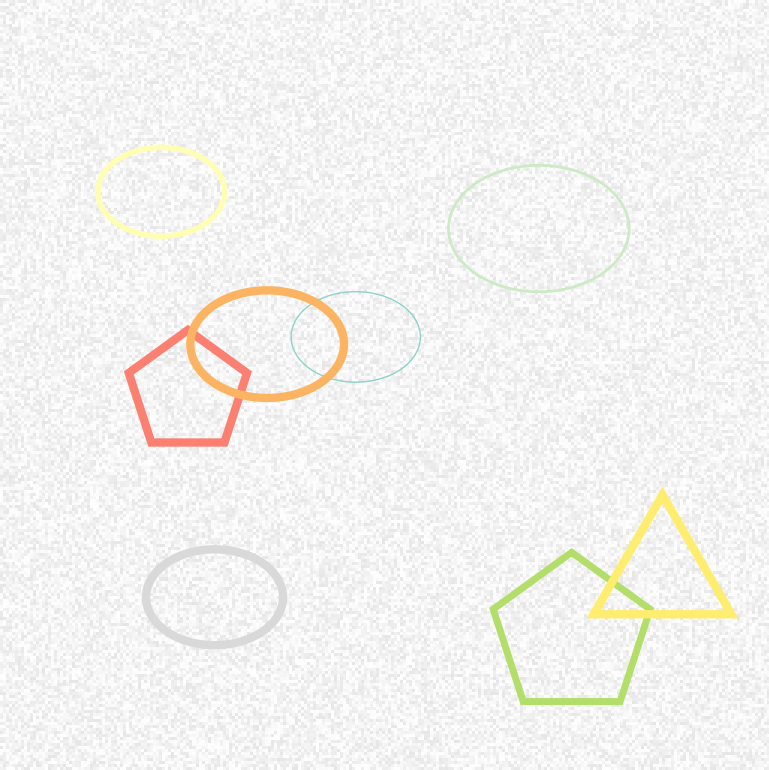[{"shape": "oval", "thickness": 0.5, "radius": 0.42, "center": [0.462, 0.562]}, {"shape": "oval", "thickness": 2, "radius": 0.41, "center": [0.209, 0.751]}, {"shape": "pentagon", "thickness": 3, "radius": 0.4, "center": [0.244, 0.491]}, {"shape": "oval", "thickness": 3, "radius": 0.5, "center": [0.347, 0.553]}, {"shape": "pentagon", "thickness": 2.5, "radius": 0.54, "center": [0.742, 0.176]}, {"shape": "oval", "thickness": 3, "radius": 0.44, "center": [0.279, 0.224]}, {"shape": "oval", "thickness": 1, "radius": 0.59, "center": [0.7, 0.703]}, {"shape": "triangle", "thickness": 3, "radius": 0.52, "center": [0.86, 0.254]}]